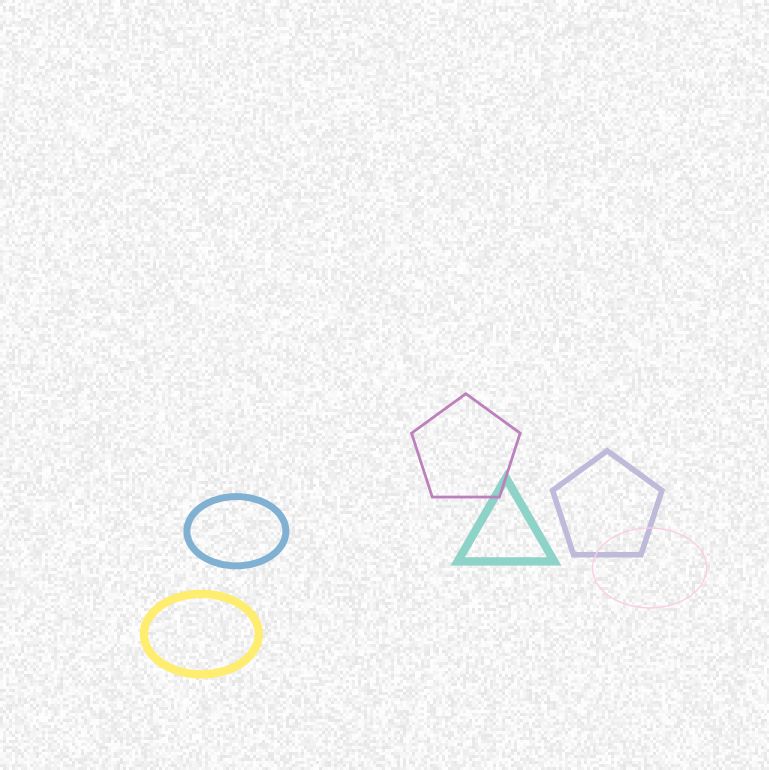[{"shape": "triangle", "thickness": 3, "radius": 0.36, "center": [0.657, 0.307]}, {"shape": "pentagon", "thickness": 2, "radius": 0.37, "center": [0.789, 0.34]}, {"shape": "oval", "thickness": 2.5, "radius": 0.32, "center": [0.307, 0.31]}, {"shape": "oval", "thickness": 0.5, "radius": 0.37, "center": [0.844, 0.262]}, {"shape": "pentagon", "thickness": 1, "radius": 0.37, "center": [0.605, 0.415]}, {"shape": "oval", "thickness": 3, "radius": 0.37, "center": [0.262, 0.176]}]